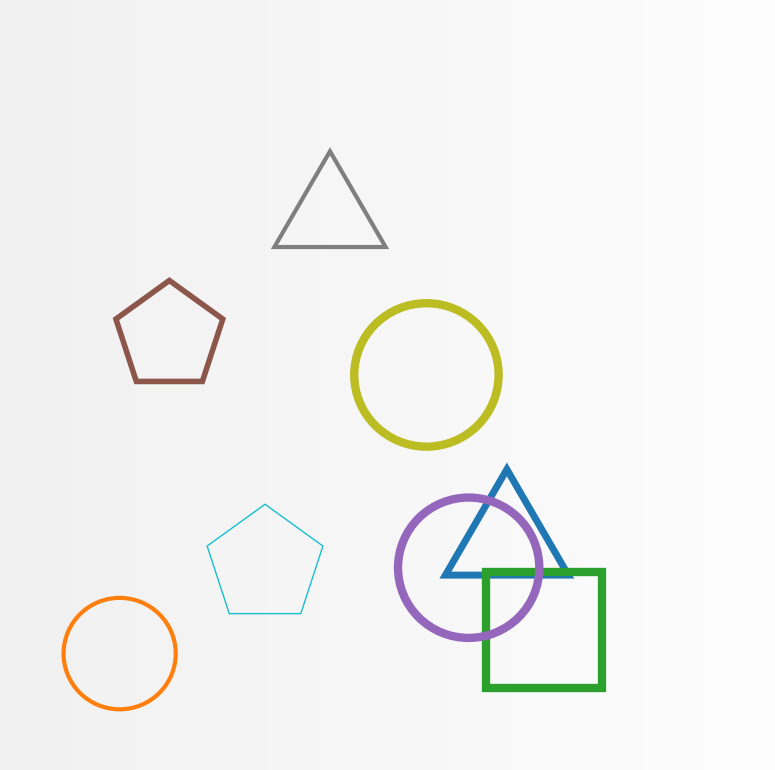[{"shape": "triangle", "thickness": 2.5, "radius": 0.46, "center": [0.654, 0.299]}, {"shape": "circle", "thickness": 1.5, "radius": 0.36, "center": [0.154, 0.151]}, {"shape": "square", "thickness": 3, "radius": 0.38, "center": [0.702, 0.182]}, {"shape": "circle", "thickness": 3, "radius": 0.46, "center": [0.605, 0.263]}, {"shape": "pentagon", "thickness": 2, "radius": 0.36, "center": [0.219, 0.563]}, {"shape": "triangle", "thickness": 1.5, "radius": 0.41, "center": [0.426, 0.721]}, {"shape": "circle", "thickness": 3, "radius": 0.47, "center": [0.55, 0.513]}, {"shape": "pentagon", "thickness": 0.5, "radius": 0.39, "center": [0.342, 0.267]}]